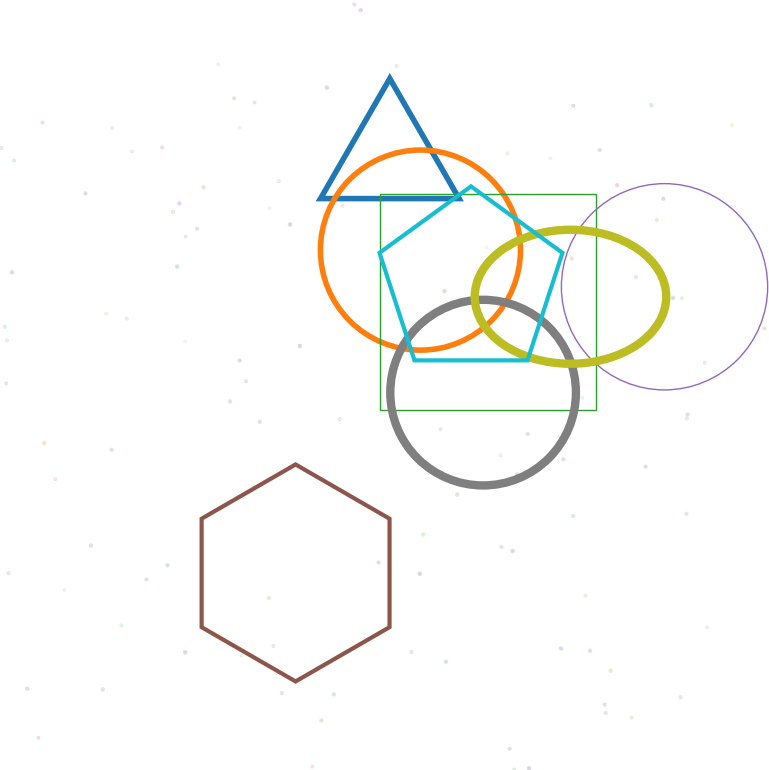[{"shape": "triangle", "thickness": 2, "radius": 0.52, "center": [0.506, 0.794]}, {"shape": "circle", "thickness": 2, "radius": 0.65, "center": [0.546, 0.675]}, {"shape": "square", "thickness": 0.5, "radius": 0.7, "center": [0.634, 0.608]}, {"shape": "circle", "thickness": 0.5, "radius": 0.67, "center": [0.863, 0.628]}, {"shape": "hexagon", "thickness": 1.5, "radius": 0.7, "center": [0.384, 0.256]}, {"shape": "circle", "thickness": 3, "radius": 0.6, "center": [0.627, 0.49]}, {"shape": "oval", "thickness": 3, "radius": 0.62, "center": [0.741, 0.615]}, {"shape": "pentagon", "thickness": 1.5, "radius": 0.62, "center": [0.612, 0.633]}]